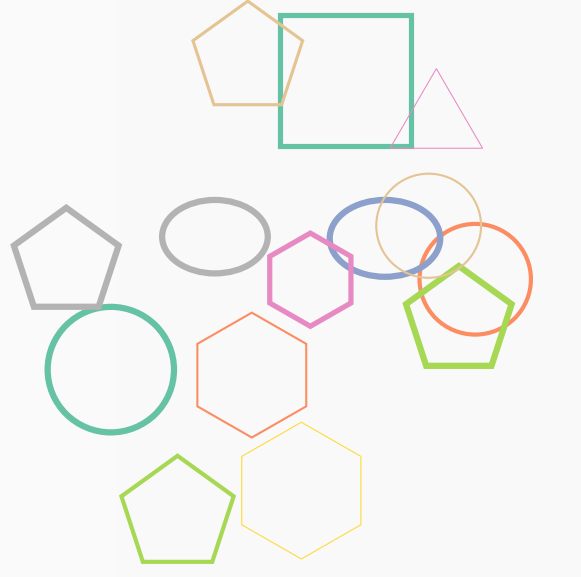[{"shape": "square", "thickness": 2.5, "radius": 0.57, "center": [0.594, 0.859]}, {"shape": "circle", "thickness": 3, "radius": 0.54, "center": [0.191, 0.359]}, {"shape": "circle", "thickness": 2, "radius": 0.48, "center": [0.818, 0.516]}, {"shape": "hexagon", "thickness": 1, "radius": 0.54, "center": [0.433, 0.35]}, {"shape": "oval", "thickness": 3, "radius": 0.48, "center": [0.662, 0.586]}, {"shape": "hexagon", "thickness": 2.5, "radius": 0.4, "center": [0.534, 0.515]}, {"shape": "triangle", "thickness": 0.5, "radius": 0.46, "center": [0.751, 0.788]}, {"shape": "pentagon", "thickness": 3, "radius": 0.48, "center": [0.789, 0.443]}, {"shape": "pentagon", "thickness": 2, "radius": 0.51, "center": [0.305, 0.108]}, {"shape": "hexagon", "thickness": 0.5, "radius": 0.59, "center": [0.518, 0.15]}, {"shape": "circle", "thickness": 1, "radius": 0.45, "center": [0.737, 0.608]}, {"shape": "pentagon", "thickness": 1.5, "radius": 0.5, "center": [0.426, 0.898]}, {"shape": "oval", "thickness": 3, "radius": 0.45, "center": [0.37, 0.589]}, {"shape": "pentagon", "thickness": 3, "radius": 0.47, "center": [0.114, 0.545]}]